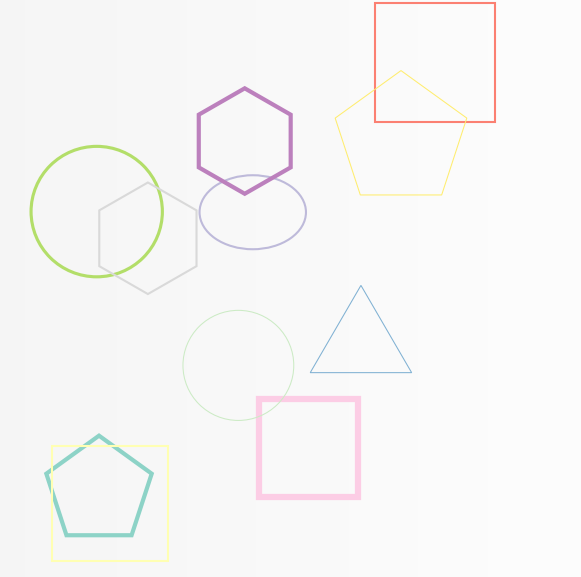[{"shape": "pentagon", "thickness": 2, "radius": 0.48, "center": [0.17, 0.149]}, {"shape": "square", "thickness": 1, "radius": 0.5, "center": [0.19, 0.127]}, {"shape": "oval", "thickness": 1, "radius": 0.46, "center": [0.435, 0.632]}, {"shape": "square", "thickness": 1, "radius": 0.51, "center": [0.748, 0.891]}, {"shape": "triangle", "thickness": 0.5, "radius": 0.5, "center": [0.621, 0.404]}, {"shape": "circle", "thickness": 1.5, "radius": 0.56, "center": [0.166, 0.633]}, {"shape": "square", "thickness": 3, "radius": 0.43, "center": [0.53, 0.223]}, {"shape": "hexagon", "thickness": 1, "radius": 0.48, "center": [0.254, 0.587]}, {"shape": "hexagon", "thickness": 2, "radius": 0.46, "center": [0.421, 0.755]}, {"shape": "circle", "thickness": 0.5, "radius": 0.48, "center": [0.41, 0.366]}, {"shape": "pentagon", "thickness": 0.5, "radius": 0.6, "center": [0.69, 0.758]}]